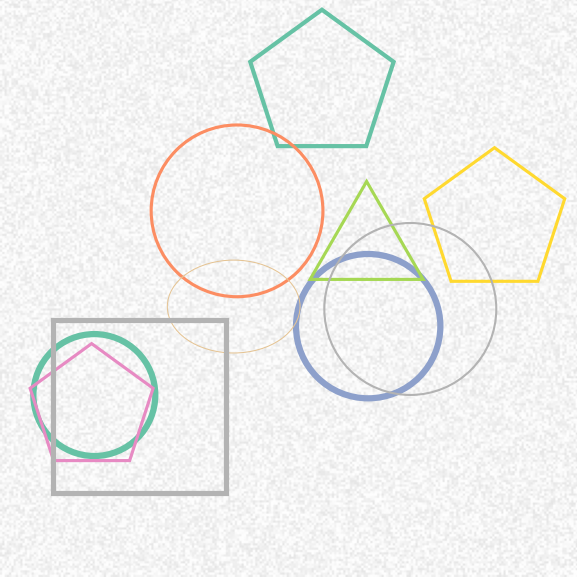[{"shape": "pentagon", "thickness": 2, "radius": 0.65, "center": [0.557, 0.852]}, {"shape": "circle", "thickness": 3, "radius": 0.53, "center": [0.163, 0.315]}, {"shape": "circle", "thickness": 1.5, "radius": 0.74, "center": [0.41, 0.634]}, {"shape": "circle", "thickness": 3, "radius": 0.62, "center": [0.638, 0.434]}, {"shape": "pentagon", "thickness": 1.5, "radius": 0.56, "center": [0.159, 0.292]}, {"shape": "triangle", "thickness": 1.5, "radius": 0.57, "center": [0.635, 0.572]}, {"shape": "pentagon", "thickness": 1.5, "radius": 0.64, "center": [0.856, 0.615]}, {"shape": "oval", "thickness": 0.5, "radius": 0.57, "center": [0.405, 0.468]}, {"shape": "circle", "thickness": 1, "radius": 0.74, "center": [0.71, 0.464]}, {"shape": "square", "thickness": 2.5, "radius": 0.75, "center": [0.242, 0.295]}]